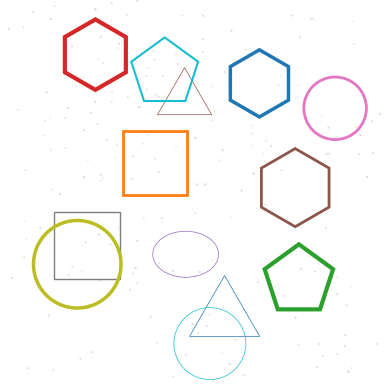[{"shape": "triangle", "thickness": 0.5, "radius": 0.53, "center": [0.583, 0.179]}, {"shape": "hexagon", "thickness": 2.5, "radius": 0.44, "center": [0.674, 0.783]}, {"shape": "square", "thickness": 2, "radius": 0.42, "center": [0.403, 0.576]}, {"shape": "pentagon", "thickness": 3, "radius": 0.47, "center": [0.776, 0.272]}, {"shape": "hexagon", "thickness": 3, "radius": 0.46, "center": [0.248, 0.858]}, {"shape": "oval", "thickness": 0.5, "radius": 0.43, "center": [0.482, 0.34]}, {"shape": "hexagon", "thickness": 2, "radius": 0.51, "center": [0.767, 0.513]}, {"shape": "triangle", "thickness": 0.5, "radius": 0.41, "center": [0.479, 0.743]}, {"shape": "circle", "thickness": 2, "radius": 0.41, "center": [0.87, 0.719]}, {"shape": "square", "thickness": 1, "radius": 0.43, "center": [0.226, 0.362]}, {"shape": "circle", "thickness": 2.5, "radius": 0.57, "center": [0.201, 0.314]}, {"shape": "pentagon", "thickness": 1.5, "radius": 0.46, "center": [0.428, 0.811]}, {"shape": "circle", "thickness": 0.5, "radius": 0.47, "center": [0.545, 0.108]}]